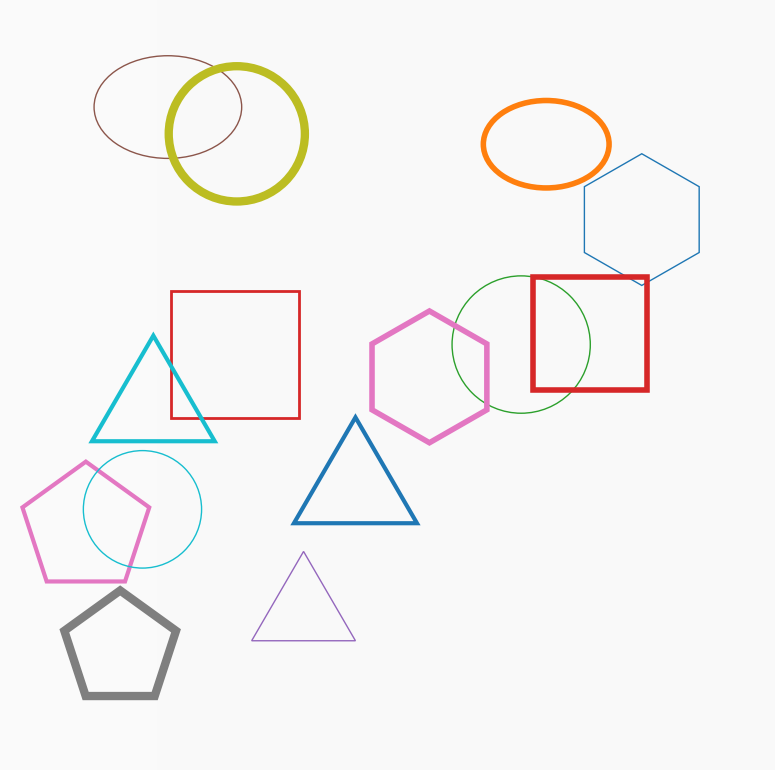[{"shape": "hexagon", "thickness": 0.5, "radius": 0.43, "center": [0.828, 0.715]}, {"shape": "triangle", "thickness": 1.5, "radius": 0.46, "center": [0.459, 0.366]}, {"shape": "oval", "thickness": 2, "radius": 0.41, "center": [0.705, 0.813]}, {"shape": "circle", "thickness": 0.5, "radius": 0.45, "center": [0.672, 0.553]}, {"shape": "square", "thickness": 1, "radius": 0.41, "center": [0.303, 0.539]}, {"shape": "square", "thickness": 2, "radius": 0.37, "center": [0.762, 0.567]}, {"shape": "triangle", "thickness": 0.5, "radius": 0.39, "center": [0.392, 0.207]}, {"shape": "oval", "thickness": 0.5, "radius": 0.48, "center": [0.217, 0.861]}, {"shape": "hexagon", "thickness": 2, "radius": 0.43, "center": [0.554, 0.511]}, {"shape": "pentagon", "thickness": 1.5, "radius": 0.43, "center": [0.111, 0.314]}, {"shape": "pentagon", "thickness": 3, "radius": 0.38, "center": [0.155, 0.157]}, {"shape": "circle", "thickness": 3, "radius": 0.44, "center": [0.306, 0.826]}, {"shape": "circle", "thickness": 0.5, "radius": 0.38, "center": [0.184, 0.339]}, {"shape": "triangle", "thickness": 1.5, "radius": 0.46, "center": [0.198, 0.473]}]